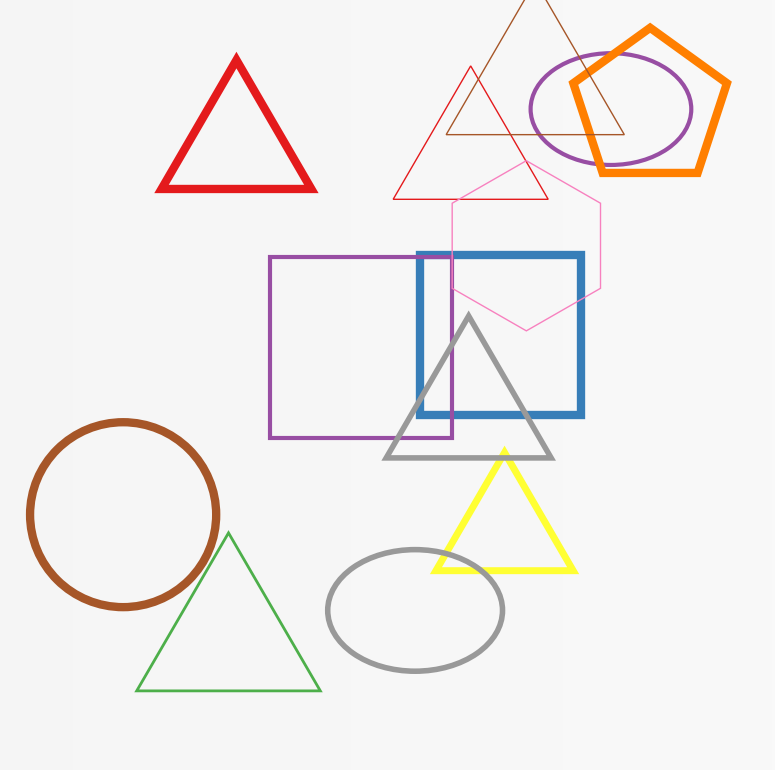[{"shape": "triangle", "thickness": 3, "radius": 0.56, "center": [0.305, 0.81]}, {"shape": "triangle", "thickness": 0.5, "radius": 0.58, "center": [0.607, 0.799]}, {"shape": "square", "thickness": 3, "radius": 0.52, "center": [0.646, 0.565]}, {"shape": "triangle", "thickness": 1, "radius": 0.68, "center": [0.295, 0.171]}, {"shape": "oval", "thickness": 1.5, "radius": 0.52, "center": [0.788, 0.858]}, {"shape": "square", "thickness": 1.5, "radius": 0.59, "center": [0.466, 0.549]}, {"shape": "pentagon", "thickness": 3, "radius": 0.52, "center": [0.839, 0.86]}, {"shape": "triangle", "thickness": 2.5, "radius": 0.51, "center": [0.651, 0.31]}, {"shape": "circle", "thickness": 3, "radius": 0.6, "center": [0.159, 0.332]}, {"shape": "triangle", "thickness": 0.5, "radius": 0.66, "center": [0.691, 0.891]}, {"shape": "hexagon", "thickness": 0.5, "radius": 0.55, "center": [0.679, 0.681]}, {"shape": "triangle", "thickness": 2, "radius": 0.61, "center": [0.605, 0.467]}, {"shape": "oval", "thickness": 2, "radius": 0.56, "center": [0.536, 0.207]}]